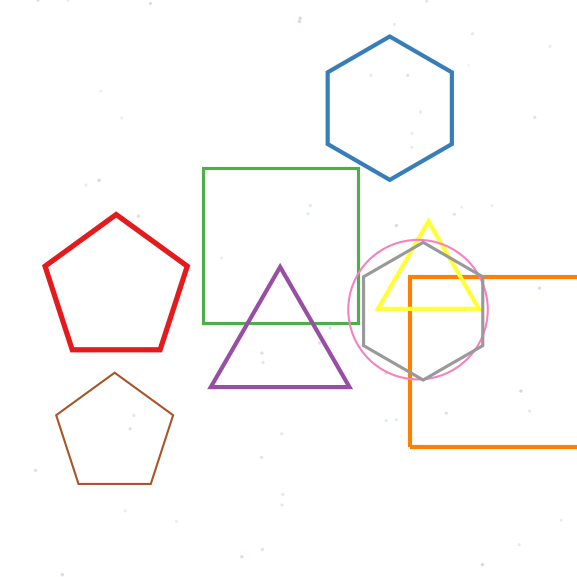[{"shape": "pentagon", "thickness": 2.5, "radius": 0.65, "center": [0.201, 0.498]}, {"shape": "hexagon", "thickness": 2, "radius": 0.62, "center": [0.675, 0.812]}, {"shape": "square", "thickness": 1.5, "radius": 0.67, "center": [0.485, 0.574]}, {"shape": "triangle", "thickness": 2, "radius": 0.69, "center": [0.485, 0.398]}, {"shape": "square", "thickness": 2, "radius": 0.74, "center": [0.857, 0.373]}, {"shape": "triangle", "thickness": 2, "radius": 0.5, "center": [0.742, 0.515]}, {"shape": "pentagon", "thickness": 1, "radius": 0.53, "center": [0.199, 0.247]}, {"shape": "circle", "thickness": 1, "radius": 0.6, "center": [0.724, 0.463]}, {"shape": "hexagon", "thickness": 1.5, "radius": 0.6, "center": [0.733, 0.46]}]